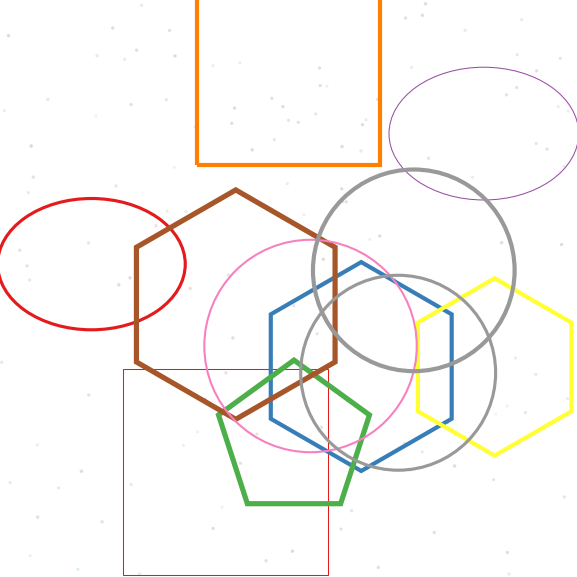[{"shape": "oval", "thickness": 1.5, "radius": 0.81, "center": [0.158, 0.542]}, {"shape": "square", "thickness": 0.5, "radius": 0.89, "center": [0.391, 0.182]}, {"shape": "hexagon", "thickness": 2, "radius": 0.9, "center": [0.626, 0.364]}, {"shape": "pentagon", "thickness": 2.5, "radius": 0.69, "center": [0.509, 0.238]}, {"shape": "oval", "thickness": 0.5, "radius": 0.82, "center": [0.838, 0.768]}, {"shape": "square", "thickness": 2, "radius": 0.79, "center": [0.499, 0.872]}, {"shape": "hexagon", "thickness": 2, "radius": 0.77, "center": [0.857, 0.364]}, {"shape": "hexagon", "thickness": 2.5, "radius": 0.99, "center": [0.408, 0.472]}, {"shape": "circle", "thickness": 1, "radius": 0.92, "center": [0.538, 0.4]}, {"shape": "circle", "thickness": 2, "radius": 0.87, "center": [0.717, 0.531]}, {"shape": "circle", "thickness": 1.5, "radius": 0.84, "center": [0.689, 0.354]}]